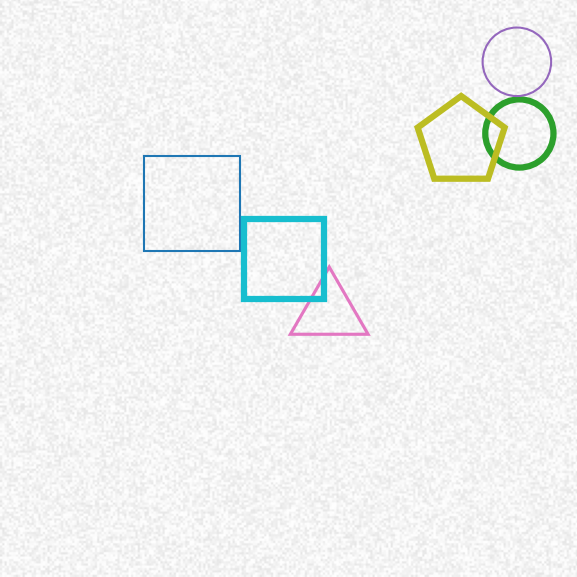[{"shape": "square", "thickness": 1, "radius": 0.41, "center": [0.332, 0.647]}, {"shape": "circle", "thickness": 3, "radius": 0.3, "center": [0.899, 0.768]}, {"shape": "circle", "thickness": 1, "radius": 0.3, "center": [0.895, 0.892]}, {"shape": "triangle", "thickness": 1.5, "radius": 0.39, "center": [0.57, 0.459]}, {"shape": "pentagon", "thickness": 3, "radius": 0.4, "center": [0.799, 0.754]}, {"shape": "square", "thickness": 3, "radius": 0.34, "center": [0.492, 0.551]}]